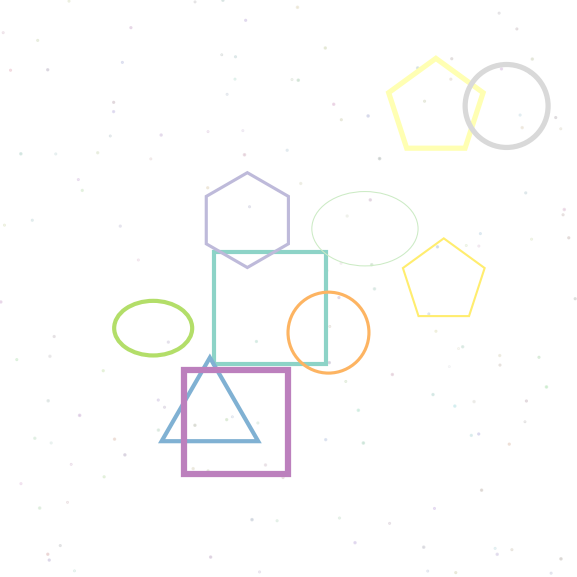[{"shape": "square", "thickness": 2, "radius": 0.48, "center": [0.468, 0.466]}, {"shape": "pentagon", "thickness": 2.5, "radius": 0.43, "center": [0.755, 0.812]}, {"shape": "hexagon", "thickness": 1.5, "radius": 0.41, "center": [0.428, 0.618]}, {"shape": "triangle", "thickness": 2, "radius": 0.48, "center": [0.363, 0.283]}, {"shape": "circle", "thickness": 1.5, "radius": 0.35, "center": [0.569, 0.423]}, {"shape": "oval", "thickness": 2, "radius": 0.34, "center": [0.265, 0.431]}, {"shape": "circle", "thickness": 2.5, "radius": 0.36, "center": [0.877, 0.816]}, {"shape": "square", "thickness": 3, "radius": 0.45, "center": [0.409, 0.268]}, {"shape": "oval", "thickness": 0.5, "radius": 0.46, "center": [0.632, 0.603]}, {"shape": "pentagon", "thickness": 1, "radius": 0.37, "center": [0.768, 0.512]}]